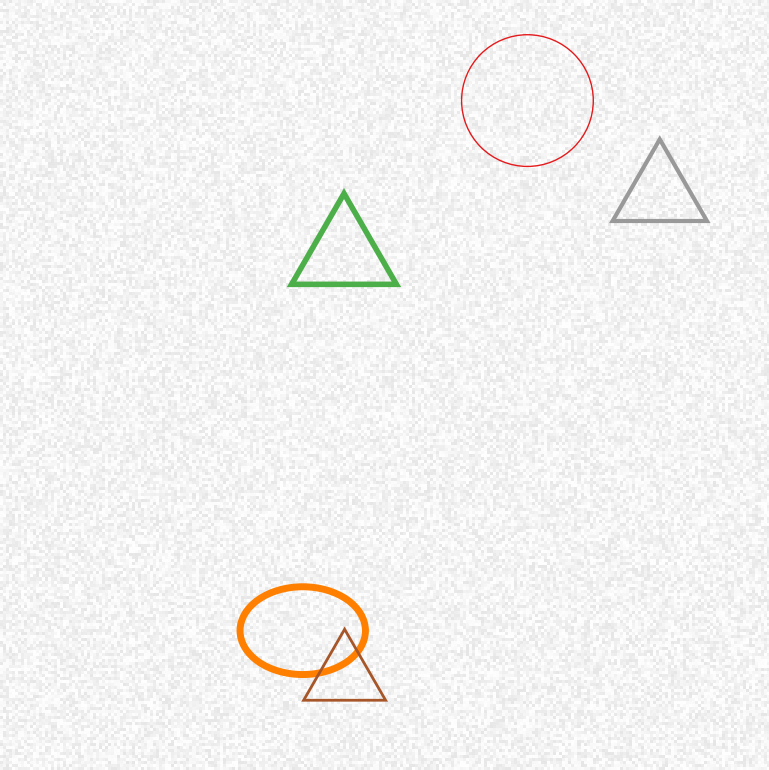[{"shape": "circle", "thickness": 0.5, "radius": 0.43, "center": [0.685, 0.869]}, {"shape": "triangle", "thickness": 2, "radius": 0.39, "center": [0.447, 0.67]}, {"shape": "oval", "thickness": 2.5, "radius": 0.41, "center": [0.393, 0.181]}, {"shape": "triangle", "thickness": 1, "radius": 0.31, "center": [0.448, 0.121]}, {"shape": "triangle", "thickness": 1.5, "radius": 0.35, "center": [0.857, 0.748]}]